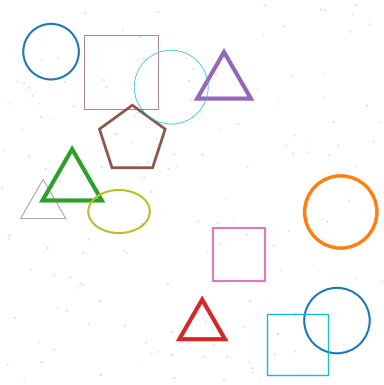[{"shape": "circle", "thickness": 1.5, "radius": 0.43, "center": [0.875, 0.167]}, {"shape": "circle", "thickness": 1.5, "radius": 0.36, "center": [0.133, 0.866]}, {"shape": "circle", "thickness": 2.5, "radius": 0.47, "center": [0.885, 0.449]}, {"shape": "triangle", "thickness": 3, "radius": 0.44, "center": [0.187, 0.524]}, {"shape": "triangle", "thickness": 3, "radius": 0.34, "center": [0.525, 0.153]}, {"shape": "triangle", "thickness": 3, "radius": 0.4, "center": [0.582, 0.784]}, {"shape": "square", "thickness": 0.5, "radius": 0.48, "center": [0.314, 0.813]}, {"shape": "pentagon", "thickness": 2, "radius": 0.45, "center": [0.344, 0.637]}, {"shape": "square", "thickness": 1.5, "radius": 0.34, "center": [0.621, 0.338]}, {"shape": "triangle", "thickness": 0.5, "radius": 0.34, "center": [0.112, 0.466]}, {"shape": "oval", "thickness": 1.5, "radius": 0.4, "center": [0.309, 0.451]}, {"shape": "circle", "thickness": 0.5, "radius": 0.48, "center": [0.445, 0.774]}, {"shape": "square", "thickness": 1, "radius": 0.4, "center": [0.774, 0.105]}]